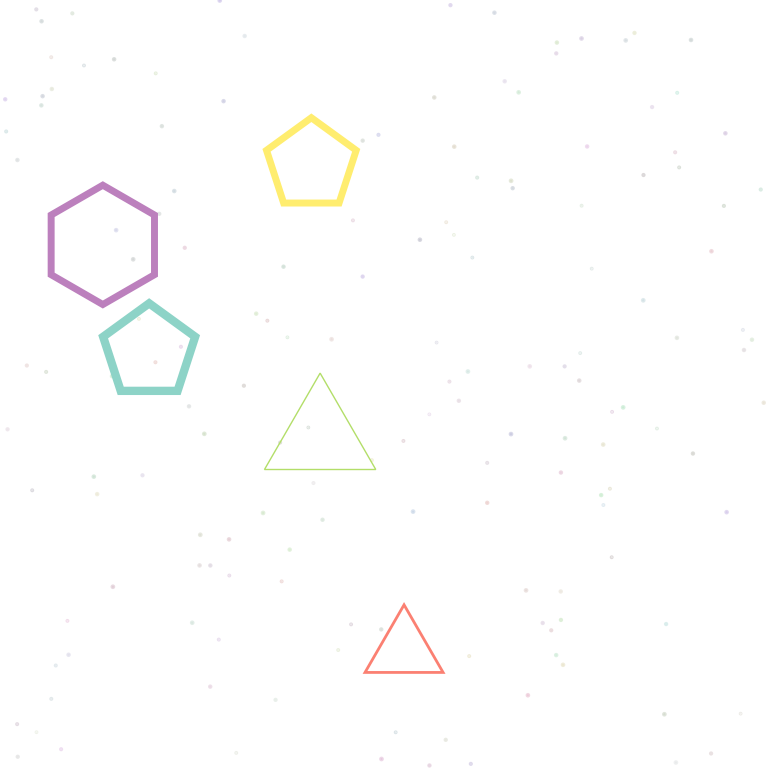[{"shape": "pentagon", "thickness": 3, "radius": 0.31, "center": [0.194, 0.543]}, {"shape": "triangle", "thickness": 1, "radius": 0.29, "center": [0.525, 0.156]}, {"shape": "triangle", "thickness": 0.5, "radius": 0.42, "center": [0.416, 0.432]}, {"shape": "hexagon", "thickness": 2.5, "radius": 0.39, "center": [0.134, 0.682]}, {"shape": "pentagon", "thickness": 2.5, "radius": 0.31, "center": [0.404, 0.786]}]